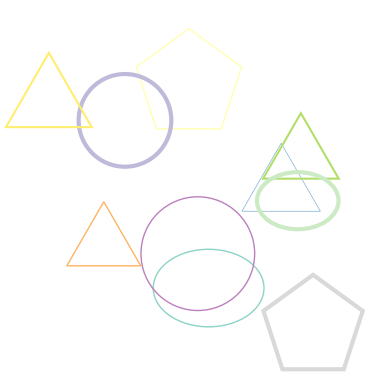[{"shape": "oval", "thickness": 1, "radius": 0.72, "center": [0.542, 0.252]}, {"shape": "pentagon", "thickness": 1, "radius": 0.72, "center": [0.491, 0.782]}, {"shape": "circle", "thickness": 3, "radius": 0.6, "center": [0.325, 0.687]}, {"shape": "triangle", "thickness": 0.5, "radius": 0.59, "center": [0.73, 0.51]}, {"shape": "triangle", "thickness": 1, "radius": 0.55, "center": [0.27, 0.365]}, {"shape": "triangle", "thickness": 1.5, "radius": 0.57, "center": [0.782, 0.593]}, {"shape": "pentagon", "thickness": 3, "radius": 0.68, "center": [0.813, 0.151]}, {"shape": "circle", "thickness": 1, "radius": 0.74, "center": [0.514, 0.341]}, {"shape": "oval", "thickness": 3, "radius": 0.53, "center": [0.773, 0.479]}, {"shape": "triangle", "thickness": 1.5, "radius": 0.64, "center": [0.127, 0.734]}]